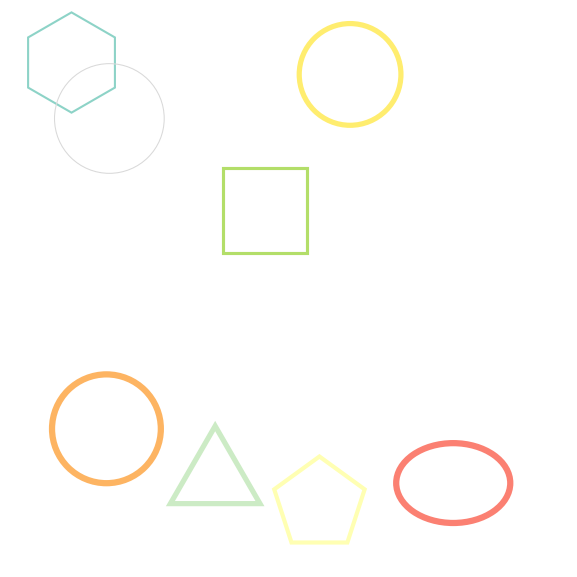[{"shape": "hexagon", "thickness": 1, "radius": 0.43, "center": [0.124, 0.891]}, {"shape": "pentagon", "thickness": 2, "radius": 0.41, "center": [0.553, 0.126]}, {"shape": "oval", "thickness": 3, "radius": 0.49, "center": [0.785, 0.163]}, {"shape": "circle", "thickness": 3, "radius": 0.47, "center": [0.184, 0.257]}, {"shape": "square", "thickness": 1.5, "radius": 0.36, "center": [0.458, 0.635]}, {"shape": "circle", "thickness": 0.5, "radius": 0.47, "center": [0.189, 0.794]}, {"shape": "triangle", "thickness": 2.5, "radius": 0.45, "center": [0.373, 0.172]}, {"shape": "circle", "thickness": 2.5, "radius": 0.44, "center": [0.606, 0.87]}]